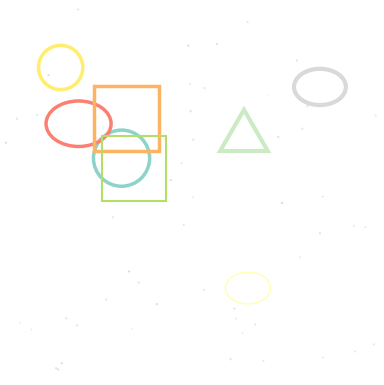[{"shape": "circle", "thickness": 2.5, "radius": 0.36, "center": [0.316, 0.589]}, {"shape": "oval", "thickness": 1, "radius": 0.29, "center": [0.644, 0.252]}, {"shape": "oval", "thickness": 2.5, "radius": 0.42, "center": [0.204, 0.679]}, {"shape": "square", "thickness": 2.5, "radius": 0.42, "center": [0.329, 0.692]}, {"shape": "square", "thickness": 1.5, "radius": 0.42, "center": [0.348, 0.563]}, {"shape": "oval", "thickness": 3, "radius": 0.34, "center": [0.831, 0.774]}, {"shape": "triangle", "thickness": 3, "radius": 0.36, "center": [0.634, 0.643]}, {"shape": "circle", "thickness": 2.5, "radius": 0.29, "center": [0.158, 0.825]}]